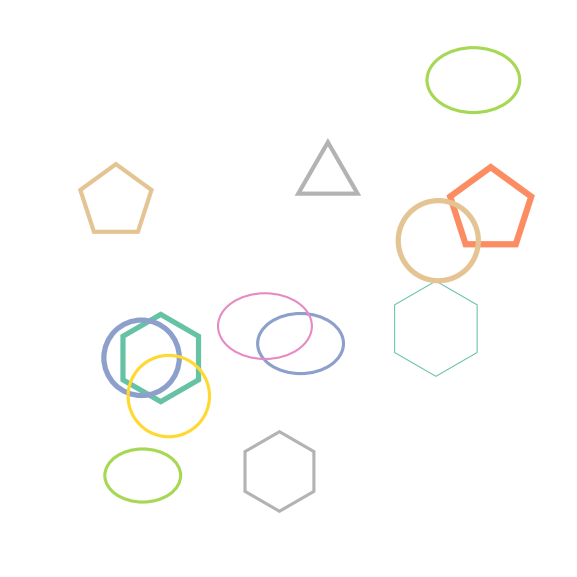[{"shape": "hexagon", "thickness": 0.5, "radius": 0.41, "center": [0.755, 0.43]}, {"shape": "hexagon", "thickness": 2.5, "radius": 0.38, "center": [0.278, 0.379]}, {"shape": "pentagon", "thickness": 3, "radius": 0.37, "center": [0.85, 0.636]}, {"shape": "circle", "thickness": 2.5, "radius": 0.33, "center": [0.245, 0.38]}, {"shape": "oval", "thickness": 1.5, "radius": 0.37, "center": [0.52, 0.404]}, {"shape": "oval", "thickness": 1, "radius": 0.41, "center": [0.459, 0.434]}, {"shape": "oval", "thickness": 1.5, "radius": 0.4, "center": [0.82, 0.86]}, {"shape": "oval", "thickness": 1.5, "radius": 0.33, "center": [0.247, 0.176]}, {"shape": "circle", "thickness": 1.5, "radius": 0.35, "center": [0.292, 0.313]}, {"shape": "circle", "thickness": 2.5, "radius": 0.35, "center": [0.759, 0.582]}, {"shape": "pentagon", "thickness": 2, "radius": 0.32, "center": [0.201, 0.65]}, {"shape": "hexagon", "thickness": 1.5, "radius": 0.34, "center": [0.484, 0.183]}, {"shape": "triangle", "thickness": 2, "radius": 0.3, "center": [0.568, 0.693]}]